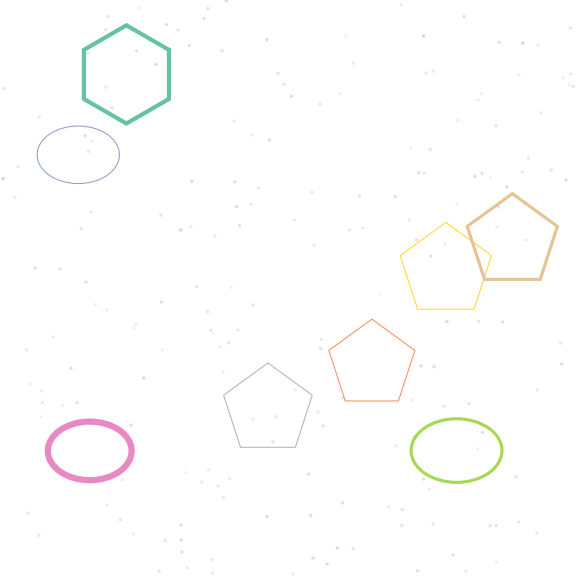[{"shape": "hexagon", "thickness": 2, "radius": 0.43, "center": [0.219, 0.87]}, {"shape": "pentagon", "thickness": 0.5, "radius": 0.39, "center": [0.644, 0.368]}, {"shape": "oval", "thickness": 0.5, "radius": 0.36, "center": [0.136, 0.731]}, {"shape": "oval", "thickness": 3, "radius": 0.36, "center": [0.155, 0.218]}, {"shape": "oval", "thickness": 1.5, "radius": 0.39, "center": [0.791, 0.219]}, {"shape": "pentagon", "thickness": 0.5, "radius": 0.42, "center": [0.772, 0.531]}, {"shape": "pentagon", "thickness": 1.5, "radius": 0.41, "center": [0.887, 0.582]}, {"shape": "pentagon", "thickness": 0.5, "radius": 0.4, "center": [0.464, 0.29]}]